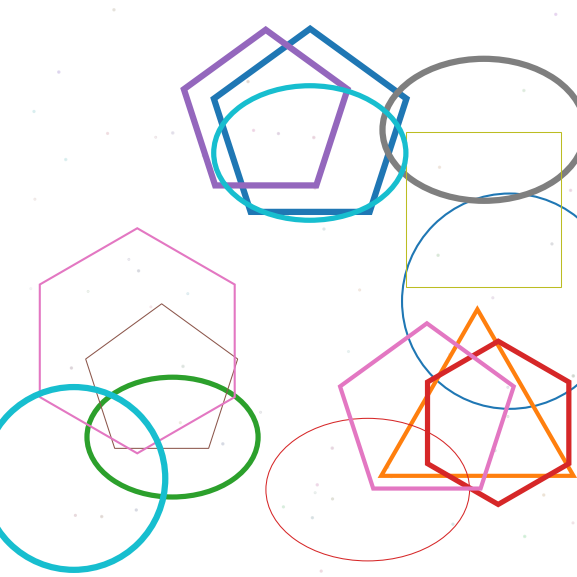[{"shape": "circle", "thickness": 1, "radius": 0.93, "center": [0.883, 0.478]}, {"shape": "pentagon", "thickness": 3, "radius": 0.88, "center": [0.537, 0.774]}, {"shape": "triangle", "thickness": 2, "radius": 0.96, "center": [0.827, 0.271]}, {"shape": "oval", "thickness": 2.5, "radius": 0.74, "center": [0.299, 0.242]}, {"shape": "oval", "thickness": 0.5, "radius": 0.88, "center": [0.637, 0.151]}, {"shape": "hexagon", "thickness": 2.5, "radius": 0.71, "center": [0.863, 0.267]}, {"shape": "pentagon", "thickness": 3, "radius": 0.74, "center": [0.46, 0.799]}, {"shape": "pentagon", "thickness": 0.5, "radius": 0.69, "center": [0.28, 0.335]}, {"shape": "hexagon", "thickness": 1, "radius": 0.97, "center": [0.238, 0.409]}, {"shape": "pentagon", "thickness": 2, "radius": 0.79, "center": [0.739, 0.281]}, {"shape": "oval", "thickness": 3, "radius": 0.88, "center": [0.838, 0.774]}, {"shape": "square", "thickness": 0.5, "radius": 0.67, "center": [0.838, 0.637]}, {"shape": "oval", "thickness": 2.5, "radius": 0.83, "center": [0.536, 0.734]}, {"shape": "circle", "thickness": 3, "radius": 0.79, "center": [0.128, 0.171]}]